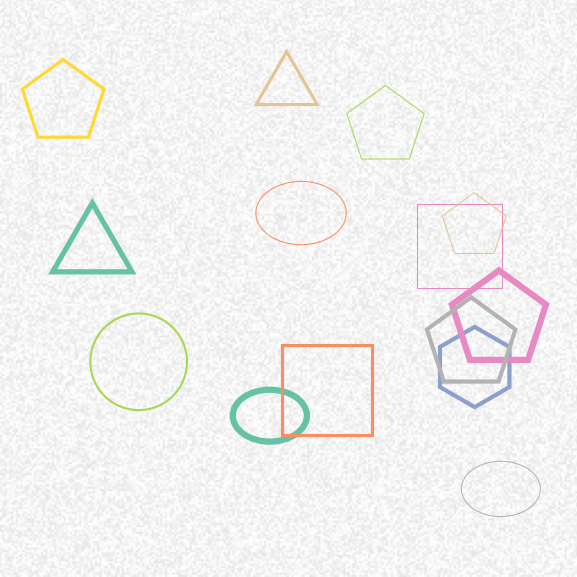[{"shape": "triangle", "thickness": 2.5, "radius": 0.4, "center": [0.16, 0.568]}, {"shape": "oval", "thickness": 3, "radius": 0.32, "center": [0.467, 0.279]}, {"shape": "oval", "thickness": 0.5, "radius": 0.39, "center": [0.521, 0.63]}, {"shape": "square", "thickness": 1.5, "radius": 0.39, "center": [0.566, 0.324]}, {"shape": "hexagon", "thickness": 2, "radius": 0.35, "center": [0.822, 0.364]}, {"shape": "square", "thickness": 0.5, "radius": 0.37, "center": [0.795, 0.573]}, {"shape": "pentagon", "thickness": 3, "radius": 0.43, "center": [0.864, 0.445]}, {"shape": "pentagon", "thickness": 0.5, "radius": 0.35, "center": [0.667, 0.781]}, {"shape": "circle", "thickness": 1, "radius": 0.42, "center": [0.24, 0.373]}, {"shape": "pentagon", "thickness": 1.5, "radius": 0.37, "center": [0.109, 0.822]}, {"shape": "pentagon", "thickness": 0.5, "radius": 0.29, "center": [0.821, 0.607]}, {"shape": "triangle", "thickness": 1.5, "radius": 0.31, "center": [0.496, 0.849]}, {"shape": "oval", "thickness": 0.5, "radius": 0.34, "center": [0.867, 0.153]}, {"shape": "pentagon", "thickness": 2, "radius": 0.4, "center": [0.816, 0.404]}]